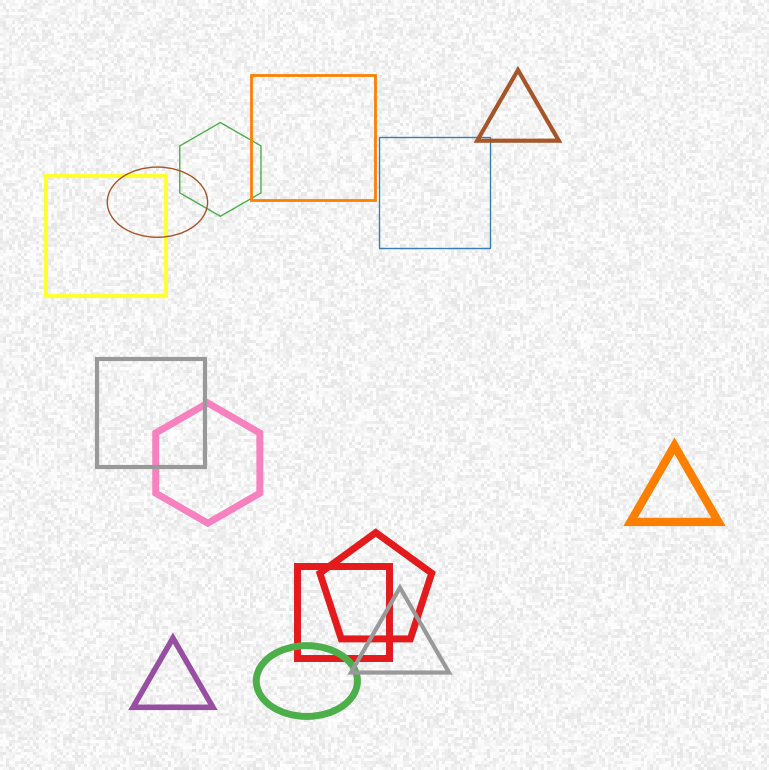[{"shape": "pentagon", "thickness": 2.5, "radius": 0.38, "center": [0.488, 0.232]}, {"shape": "square", "thickness": 2.5, "radius": 0.3, "center": [0.445, 0.205]}, {"shape": "square", "thickness": 0.5, "radius": 0.36, "center": [0.564, 0.75]}, {"shape": "oval", "thickness": 2.5, "radius": 0.33, "center": [0.398, 0.116]}, {"shape": "hexagon", "thickness": 0.5, "radius": 0.3, "center": [0.286, 0.78]}, {"shape": "triangle", "thickness": 2, "radius": 0.3, "center": [0.225, 0.111]}, {"shape": "triangle", "thickness": 3, "radius": 0.33, "center": [0.876, 0.355]}, {"shape": "square", "thickness": 1, "radius": 0.4, "center": [0.407, 0.822]}, {"shape": "square", "thickness": 1.5, "radius": 0.39, "center": [0.138, 0.693]}, {"shape": "triangle", "thickness": 1.5, "radius": 0.31, "center": [0.673, 0.848]}, {"shape": "oval", "thickness": 0.5, "radius": 0.33, "center": [0.204, 0.737]}, {"shape": "hexagon", "thickness": 2.5, "radius": 0.39, "center": [0.27, 0.399]}, {"shape": "square", "thickness": 1.5, "radius": 0.35, "center": [0.196, 0.463]}, {"shape": "triangle", "thickness": 1.5, "radius": 0.37, "center": [0.519, 0.163]}]